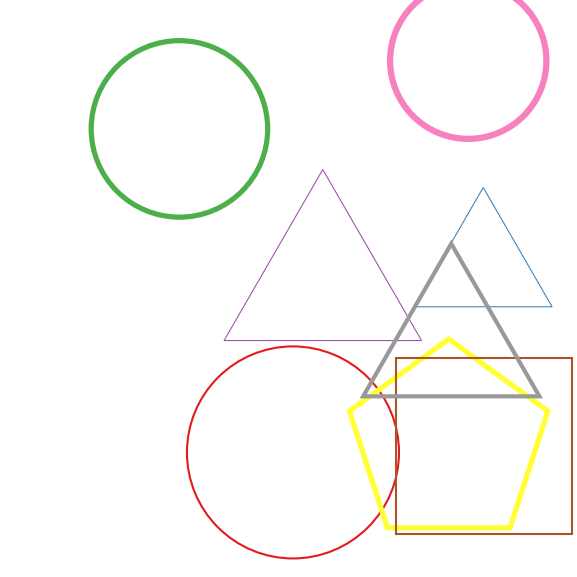[{"shape": "circle", "thickness": 1, "radius": 0.92, "center": [0.507, 0.216]}, {"shape": "triangle", "thickness": 0.5, "radius": 0.69, "center": [0.837, 0.537]}, {"shape": "circle", "thickness": 2.5, "radius": 0.76, "center": [0.311, 0.776]}, {"shape": "triangle", "thickness": 0.5, "radius": 0.99, "center": [0.559, 0.508]}, {"shape": "pentagon", "thickness": 2.5, "radius": 0.9, "center": [0.777, 0.231]}, {"shape": "square", "thickness": 1, "radius": 0.76, "center": [0.839, 0.226]}, {"shape": "circle", "thickness": 3, "radius": 0.68, "center": [0.811, 0.894]}, {"shape": "triangle", "thickness": 2, "radius": 0.88, "center": [0.781, 0.401]}]